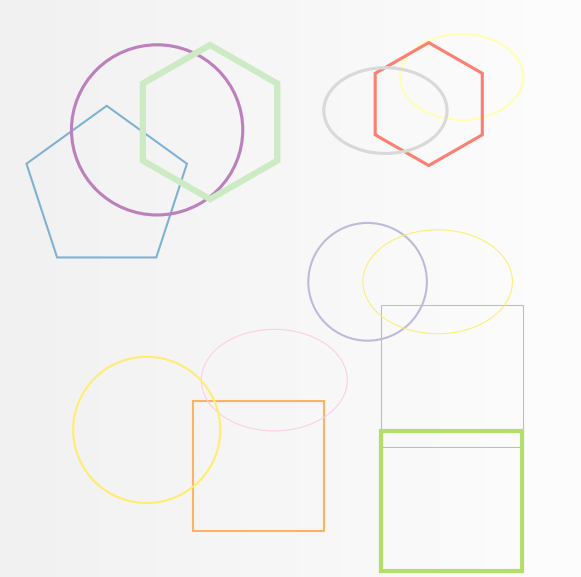[{"shape": "square", "thickness": 0.5, "radius": 0.61, "center": [0.778, 0.348]}, {"shape": "oval", "thickness": 1, "radius": 0.53, "center": [0.794, 0.866]}, {"shape": "circle", "thickness": 1, "radius": 0.51, "center": [0.632, 0.511]}, {"shape": "hexagon", "thickness": 1.5, "radius": 0.53, "center": [0.738, 0.819]}, {"shape": "pentagon", "thickness": 1, "radius": 0.73, "center": [0.184, 0.671]}, {"shape": "square", "thickness": 1, "radius": 0.56, "center": [0.444, 0.192]}, {"shape": "square", "thickness": 2, "radius": 0.61, "center": [0.777, 0.132]}, {"shape": "oval", "thickness": 0.5, "radius": 0.63, "center": [0.472, 0.341]}, {"shape": "oval", "thickness": 1.5, "radius": 0.53, "center": [0.663, 0.808]}, {"shape": "circle", "thickness": 1.5, "radius": 0.74, "center": [0.27, 0.774]}, {"shape": "hexagon", "thickness": 3, "radius": 0.67, "center": [0.361, 0.788]}, {"shape": "oval", "thickness": 0.5, "radius": 0.64, "center": [0.753, 0.511]}, {"shape": "circle", "thickness": 1, "radius": 0.63, "center": [0.252, 0.255]}]